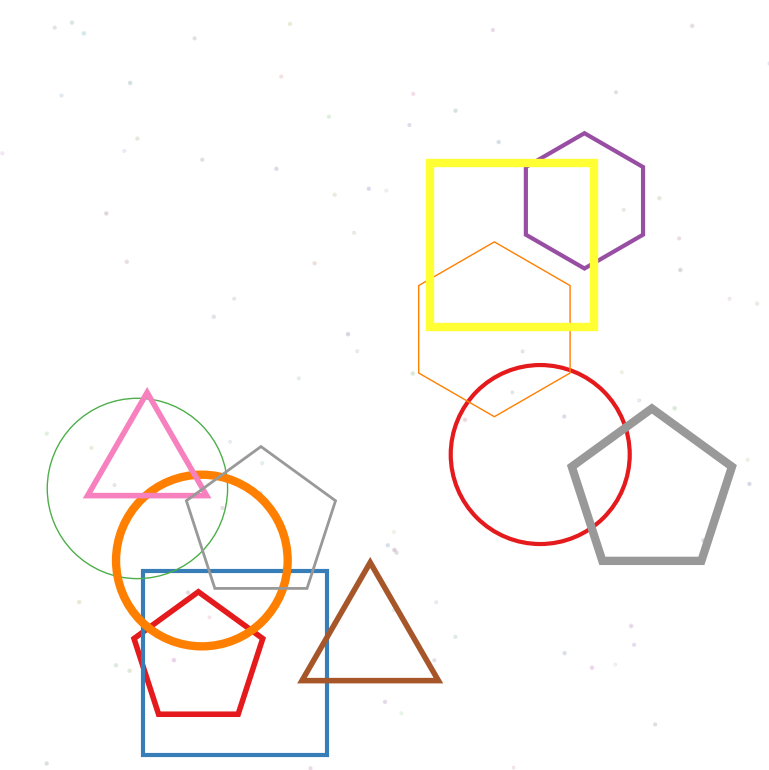[{"shape": "pentagon", "thickness": 2, "radius": 0.44, "center": [0.258, 0.144]}, {"shape": "circle", "thickness": 1.5, "radius": 0.58, "center": [0.702, 0.41]}, {"shape": "square", "thickness": 1.5, "radius": 0.6, "center": [0.305, 0.139]}, {"shape": "circle", "thickness": 0.5, "radius": 0.59, "center": [0.178, 0.366]}, {"shape": "hexagon", "thickness": 1.5, "radius": 0.44, "center": [0.759, 0.739]}, {"shape": "hexagon", "thickness": 0.5, "radius": 0.57, "center": [0.642, 0.572]}, {"shape": "circle", "thickness": 3, "radius": 0.56, "center": [0.262, 0.272]}, {"shape": "square", "thickness": 3, "radius": 0.53, "center": [0.665, 0.682]}, {"shape": "triangle", "thickness": 2, "radius": 0.51, "center": [0.481, 0.167]}, {"shape": "triangle", "thickness": 2, "radius": 0.45, "center": [0.191, 0.401]}, {"shape": "pentagon", "thickness": 3, "radius": 0.55, "center": [0.847, 0.36]}, {"shape": "pentagon", "thickness": 1, "radius": 0.51, "center": [0.339, 0.318]}]